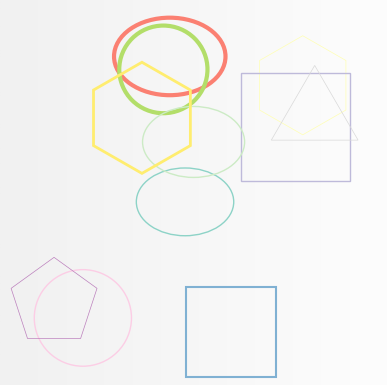[{"shape": "oval", "thickness": 1, "radius": 0.63, "center": [0.477, 0.476]}, {"shape": "hexagon", "thickness": 0.5, "radius": 0.64, "center": [0.781, 0.779]}, {"shape": "square", "thickness": 1, "radius": 0.7, "center": [0.763, 0.67]}, {"shape": "oval", "thickness": 3, "radius": 0.72, "center": [0.438, 0.853]}, {"shape": "square", "thickness": 1.5, "radius": 0.58, "center": [0.596, 0.138]}, {"shape": "circle", "thickness": 3, "radius": 0.57, "center": [0.422, 0.82]}, {"shape": "circle", "thickness": 1, "radius": 0.63, "center": [0.214, 0.174]}, {"shape": "triangle", "thickness": 0.5, "radius": 0.65, "center": [0.812, 0.701]}, {"shape": "pentagon", "thickness": 0.5, "radius": 0.58, "center": [0.14, 0.215]}, {"shape": "oval", "thickness": 1, "radius": 0.66, "center": [0.5, 0.631]}, {"shape": "hexagon", "thickness": 2, "radius": 0.72, "center": [0.366, 0.694]}]